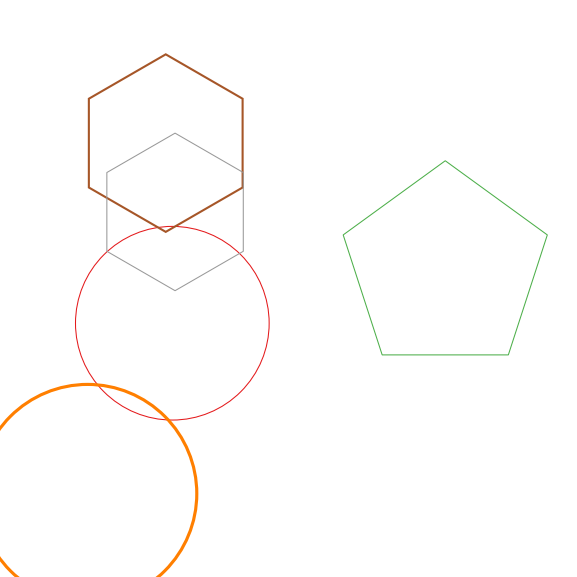[{"shape": "circle", "thickness": 0.5, "radius": 0.84, "center": [0.298, 0.439]}, {"shape": "pentagon", "thickness": 0.5, "radius": 0.93, "center": [0.771, 0.535]}, {"shape": "circle", "thickness": 1.5, "radius": 0.95, "center": [0.152, 0.144]}, {"shape": "hexagon", "thickness": 1, "radius": 0.77, "center": [0.287, 0.751]}, {"shape": "hexagon", "thickness": 0.5, "radius": 0.68, "center": [0.303, 0.632]}]